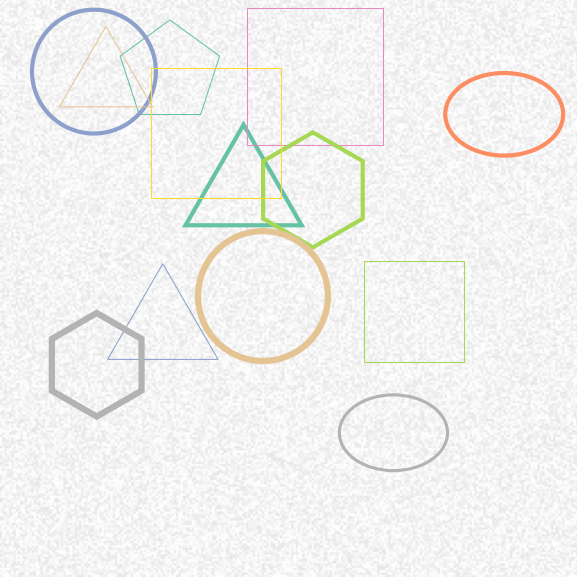[{"shape": "triangle", "thickness": 2, "radius": 0.58, "center": [0.422, 0.667]}, {"shape": "pentagon", "thickness": 0.5, "radius": 0.45, "center": [0.294, 0.874]}, {"shape": "oval", "thickness": 2, "radius": 0.51, "center": [0.873, 0.801]}, {"shape": "triangle", "thickness": 0.5, "radius": 0.55, "center": [0.282, 0.432]}, {"shape": "circle", "thickness": 2, "radius": 0.54, "center": [0.163, 0.875]}, {"shape": "square", "thickness": 0.5, "radius": 0.59, "center": [0.545, 0.866]}, {"shape": "square", "thickness": 0.5, "radius": 0.43, "center": [0.717, 0.46]}, {"shape": "hexagon", "thickness": 2, "radius": 0.5, "center": [0.542, 0.67]}, {"shape": "square", "thickness": 0.5, "radius": 0.56, "center": [0.374, 0.769]}, {"shape": "triangle", "thickness": 0.5, "radius": 0.46, "center": [0.183, 0.861]}, {"shape": "circle", "thickness": 3, "radius": 0.56, "center": [0.455, 0.487]}, {"shape": "oval", "thickness": 1.5, "radius": 0.47, "center": [0.681, 0.25]}, {"shape": "hexagon", "thickness": 3, "radius": 0.45, "center": [0.167, 0.367]}]